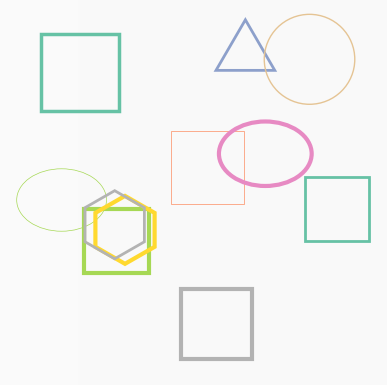[{"shape": "square", "thickness": 2, "radius": 0.41, "center": [0.87, 0.457]}, {"shape": "square", "thickness": 2.5, "radius": 0.5, "center": [0.206, 0.811]}, {"shape": "square", "thickness": 0.5, "radius": 0.47, "center": [0.535, 0.565]}, {"shape": "triangle", "thickness": 2, "radius": 0.44, "center": [0.633, 0.861]}, {"shape": "oval", "thickness": 3, "radius": 0.6, "center": [0.685, 0.601]}, {"shape": "oval", "thickness": 0.5, "radius": 0.58, "center": [0.159, 0.481]}, {"shape": "square", "thickness": 3, "radius": 0.42, "center": [0.3, 0.374]}, {"shape": "hexagon", "thickness": 3, "radius": 0.44, "center": [0.323, 0.403]}, {"shape": "circle", "thickness": 1, "radius": 0.58, "center": [0.799, 0.846]}, {"shape": "hexagon", "thickness": 2, "radius": 0.44, "center": [0.296, 0.416]}, {"shape": "square", "thickness": 3, "radius": 0.45, "center": [0.559, 0.157]}]